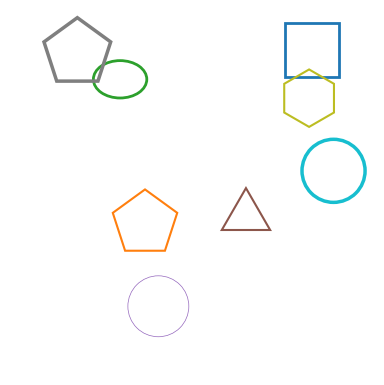[{"shape": "square", "thickness": 2, "radius": 0.35, "center": [0.811, 0.87]}, {"shape": "pentagon", "thickness": 1.5, "radius": 0.44, "center": [0.377, 0.42]}, {"shape": "oval", "thickness": 2, "radius": 0.35, "center": [0.312, 0.794]}, {"shape": "circle", "thickness": 0.5, "radius": 0.4, "center": [0.411, 0.204]}, {"shape": "triangle", "thickness": 1.5, "radius": 0.36, "center": [0.639, 0.439]}, {"shape": "pentagon", "thickness": 2.5, "radius": 0.46, "center": [0.201, 0.863]}, {"shape": "hexagon", "thickness": 1.5, "radius": 0.37, "center": [0.803, 0.745]}, {"shape": "circle", "thickness": 2.5, "radius": 0.41, "center": [0.866, 0.556]}]